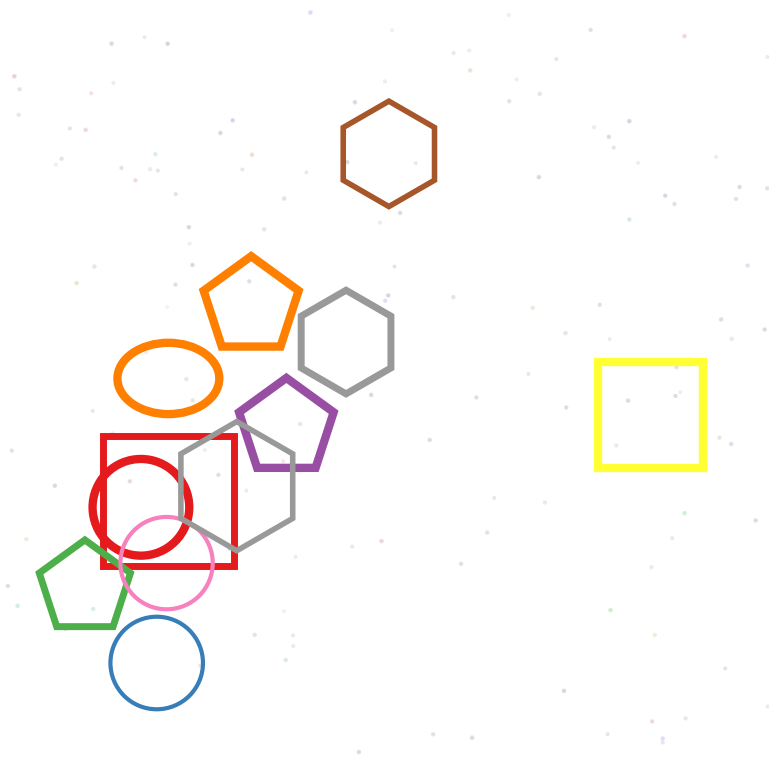[{"shape": "square", "thickness": 2.5, "radius": 0.42, "center": [0.219, 0.35]}, {"shape": "circle", "thickness": 3, "radius": 0.31, "center": [0.183, 0.341]}, {"shape": "circle", "thickness": 1.5, "radius": 0.3, "center": [0.204, 0.139]}, {"shape": "pentagon", "thickness": 2.5, "radius": 0.31, "center": [0.11, 0.237]}, {"shape": "pentagon", "thickness": 3, "radius": 0.32, "center": [0.372, 0.445]}, {"shape": "oval", "thickness": 3, "radius": 0.33, "center": [0.219, 0.508]}, {"shape": "pentagon", "thickness": 3, "radius": 0.32, "center": [0.326, 0.602]}, {"shape": "square", "thickness": 3, "radius": 0.34, "center": [0.845, 0.461]}, {"shape": "hexagon", "thickness": 2, "radius": 0.34, "center": [0.505, 0.8]}, {"shape": "circle", "thickness": 1.5, "radius": 0.3, "center": [0.216, 0.269]}, {"shape": "hexagon", "thickness": 2, "radius": 0.42, "center": [0.308, 0.369]}, {"shape": "hexagon", "thickness": 2.5, "radius": 0.34, "center": [0.449, 0.556]}]